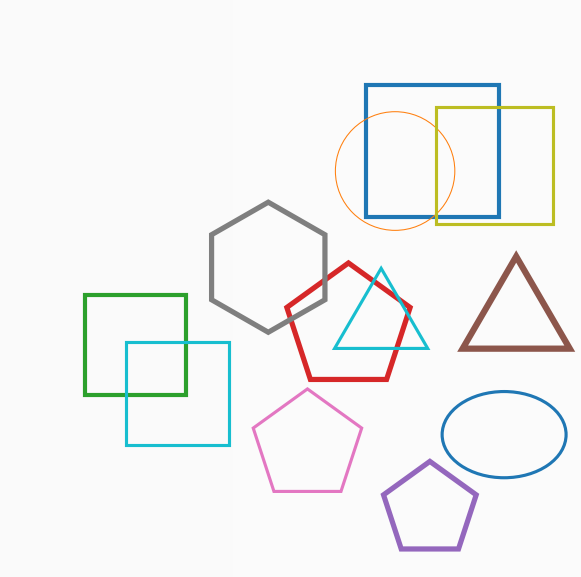[{"shape": "square", "thickness": 2, "radius": 0.57, "center": [0.745, 0.737]}, {"shape": "oval", "thickness": 1.5, "radius": 0.53, "center": [0.867, 0.247]}, {"shape": "circle", "thickness": 0.5, "radius": 0.51, "center": [0.68, 0.703]}, {"shape": "square", "thickness": 2, "radius": 0.43, "center": [0.233, 0.402]}, {"shape": "pentagon", "thickness": 2.5, "radius": 0.56, "center": [0.6, 0.432]}, {"shape": "pentagon", "thickness": 2.5, "radius": 0.42, "center": [0.74, 0.116]}, {"shape": "triangle", "thickness": 3, "radius": 0.53, "center": [0.888, 0.449]}, {"shape": "pentagon", "thickness": 1.5, "radius": 0.49, "center": [0.529, 0.228]}, {"shape": "hexagon", "thickness": 2.5, "radius": 0.56, "center": [0.462, 0.536]}, {"shape": "square", "thickness": 1.5, "radius": 0.5, "center": [0.851, 0.713]}, {"shape": "square", "thickness": 1.5, "radius": 0.45, "center": [0.306, 0.318]}, {"shape": "triangle", "thickness": 1.5, "radius": 0.46, "center": [0.656, 0.442]}]